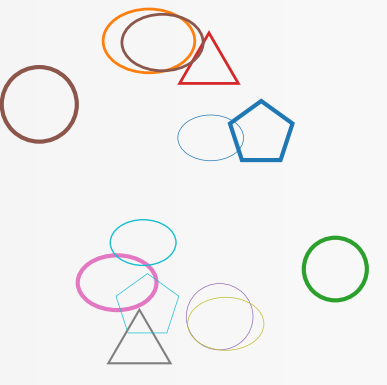[{"shape": "pentagon", "thickness": 3, "radius": 0.42, "center": [0.674, 0.653]}, {"shape": "oval", "thickness": 0.5, "radius": 0.42, "center": [0.544, 0.642]}, {"shape": "oval", "thickness": 2, "radius": 0.59, "center": [0.384, 0.894]}, {"shape": "circle", "thickness": 3, "radius": 0.41, "center": [0.865, 0.301]}, {"shape": "triangle", "thickness": 2, "radius": 0.44, "center": [0.539, 0.827]}, {"shape": "circle", "thickness": 0.5, "radius": 0.43, "center": [0.567, 0.177]}, {"shape": "circle", "thickness": 3, "radius": 0.48, "center": [0.101, 0.729]}, {"shape": "oval", "thickness": 2, "radius": 0.52, "center": [0.419, 0.889]}, {"shape": "oval", "thickness": 3, "radius": 0.51, "center": [0.302, 0.266]}, {"shape": "triangle", "thickness": 1.5, "radius": 0.46, "center": [0.36, 0.103]}, {"shape": "oval", "thickness": 0.5, "radius": 0.49, "center": [0.583, 0.159]}, {"shape": "pentagon", "thickness": 0.5, "radius": 0.43, "center": [0.38, 0.204]}, {"shape": "oval", "thickness": 1, "radius": 0.42, "center": [0.369, 0.37]}]